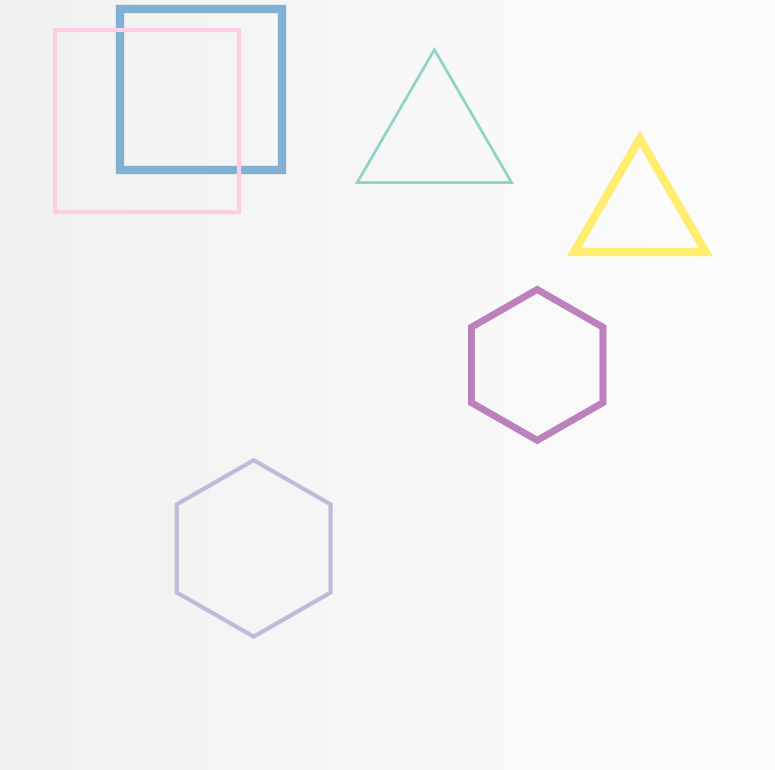[{"shape": "triangle", "thickness": 1, "radius": 0.58, "center": [0.561, 0.82]}, {"shape": "hexagon", "thickness": 1.5, "radius": 0.57, "center": [0.327, 0.288]}, {"shape": "square", "thickness": 3, "radius": 0.52, "center": [0.259, 0.884]}, {"shape": "square", "thickness": 1.5, "radius": 0.59, "center": [0.19, 0.843]}, {"shape": "hexagon", "thickness": 2.5, "radius": 0.49, "center": [0.693, 0.526]}, {"shape": "triangle", "thickness": 3, "radius": 0.49, "center": [0.826, 0.722]}]